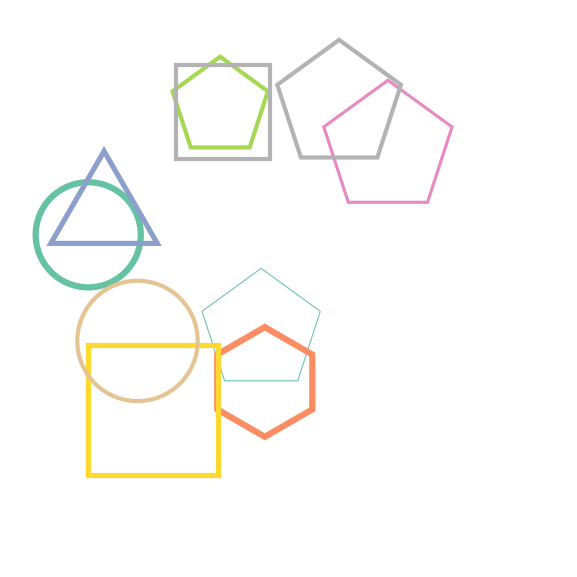[{"shape": "pentagon", "thickness": 0.5, "radius": 0.54, "center": [0.452, 0.427]}, {"shape": "circle", "thickness": 3, "radius": 0.46, "center": [0.153, 0.593]}, {"shape": "hexagon", "thickness": 3, "radius": 0.47, "center": [0.459, 0.338]}, {"shape": "triangle", "thickness": 2.5, "radius": 0.53, "center": [0.18, 0.631]}, {"shape": "pentagon", "thickness": 1.5, "radius": 0.58, "center": [0.672, 0.743]}, {"shape": "pentagon", "thickness": 2, "radius": 0.43, "center": [0.381, 0.814]}, {"shape": "square", "thickness": 2.5, "radius": 0.56, "center": [0.265, 0.289]}, {"shape": "circle", "thickness": 2, "radius": 0.52, "center": [0.238, 0.409]}, {"shape": "square", "thickness": 2, "radius": 0.41, "center": [0.387, 0.806]}, {"shape": "pentagon", "thickness": 2, "radius": 0.56, "center": [0.587, 0.817]}]